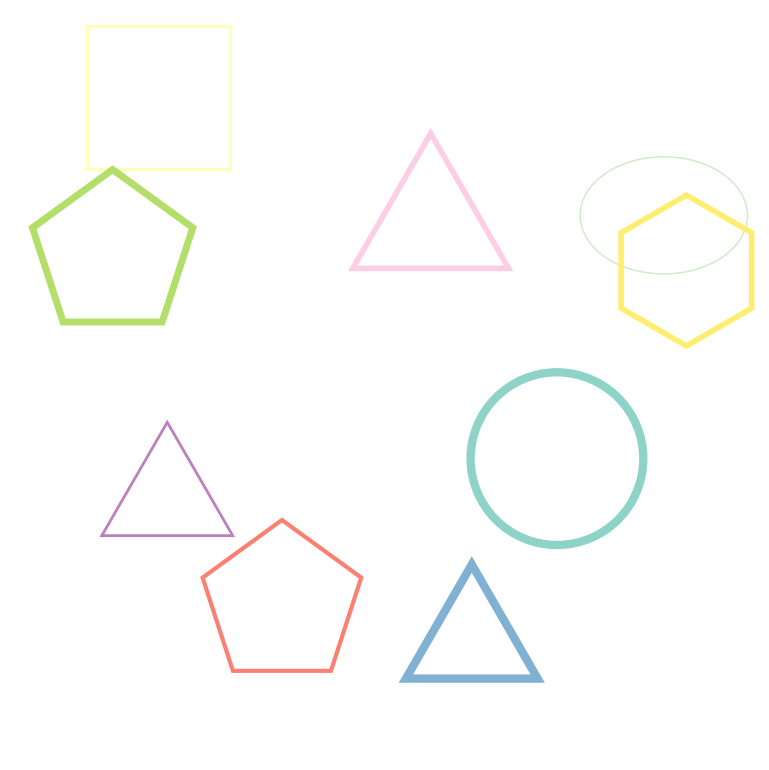[{"shape": "circle", "thickness": 3, "radius": 0.56, "center": [0.723, 0.404]}, {"shape": "square", "thickness": 1, "radius": 0.46, "center": [0.205, 0.874]}, {"shape": "pentagon", "thickness": 1.5, "radius": 0.54, "center": [0.366, 0.216]}, {"shape": "triangle", "thickness": 3, "radius": 0.49, "center": [0.613, 0.168]}, {"shape": "pentagon", "thickness": 2.5, "radius": 0.55, "center": [0.146, 0.67]}, {"shape": "triangle", "thickness": 2, "radius": 0.58, "center": [0.559, 0.71]}, {"shape": "triangle", "thickness": 1, "radius": 0.49, "center": [0.217, 0.353]}, {"shape": "oval", "thickness": 0.5, "radius": 0.54, "center": [0.862, 0.72]}, {"shape": "hexagon", "thickness": 2, "radius": 0.49, "center": [0.891, 0.649]}]